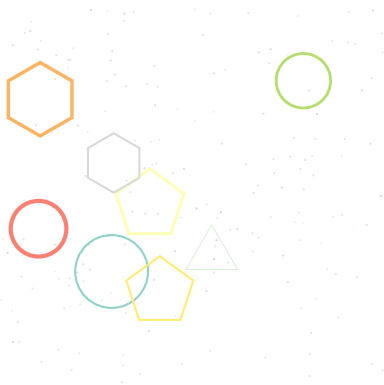[{"shape": "circle", "thickness": 1.5, "radius": 0.47, "center": [0.29, 0.295]}, {"shape": "pentagon", "thickness": 2, "radius": 0.47, "center": [0.389, 0.468]}, {"shape": "circle", "thickness": 3, "radius": 0.36, "center": [0.1, 0.406]}, {"shape": "hexagon", "thickness": 2.5, "radius": 0.48, "center": [0.104, 0.742]}, {"shape": "circle", "thickness": 2, "radius": 0.35, "center": [0.788, 0.79]}, {"shape": "hexagon", "thickness": 1.5, "radius": 0.39, "center": [0.295, 0.577]}, {"shape": "triangle", "thickness": 0.5, "radius": 0.39, "center": [0.55, 0.339]}, {"shape": "pentagon", "thickness": 1.5, "radius": 0.46, "center": [0.415, 0.243]}]